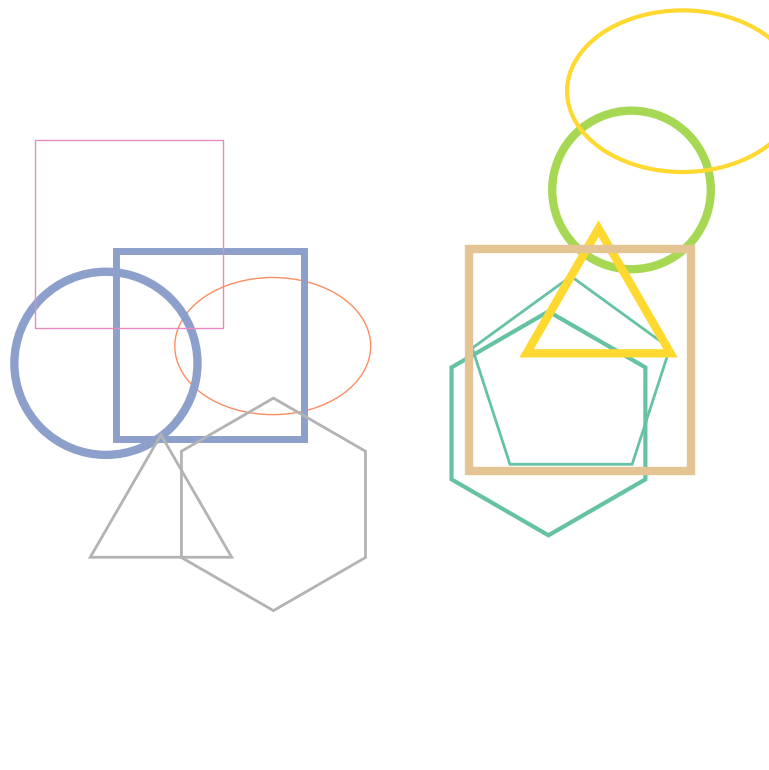[{"shape": "hexagon", "thickness": 1.5, "radius": 0.73, "center": [0.712, 0.45]}, {"shape": "pentagon", "thickness": 1, "radius": 0.67, "center": [0.742, 0.506]}, {"shape": "oval", "thickness": 0.5, "radius": 0.64, "center": [0.354, 0.551]}, {"shape": "square", "thickness": 2.5, "radius": 0.61, "center": [0.273, 0.552]}, {"shape": "circle", "thickness": 3, "radius": 0.59, "center": [0.138, 0.528]}, {"shape": "square", "thickness": 0.5, "radius": 0.61, "center": [0.168, 0.696]}, {"shape": "circle", "thickness": 3, "radius": 0.51, "center": [0.82, 0.753]}, {"shape": "triangle", "thickness": 3, "radius": 0.54, "center": [0.777, 0.595]}, {"shape": "oval", "thickness": 1.5, "radius": 0.75, "center": [0.886, 0.882]}, {"shape": "square", "thickness": 3, "radius": 0.72, "center": [0.753, 0.533]}, {"shape": "hexagon", "thickness": 1, "radius": 0.69, "center": [0.355, 0.345]}, {"shape": "triangle", "thickness": 1, "radius": 0.53, "center": [0.209, 0.329]}]